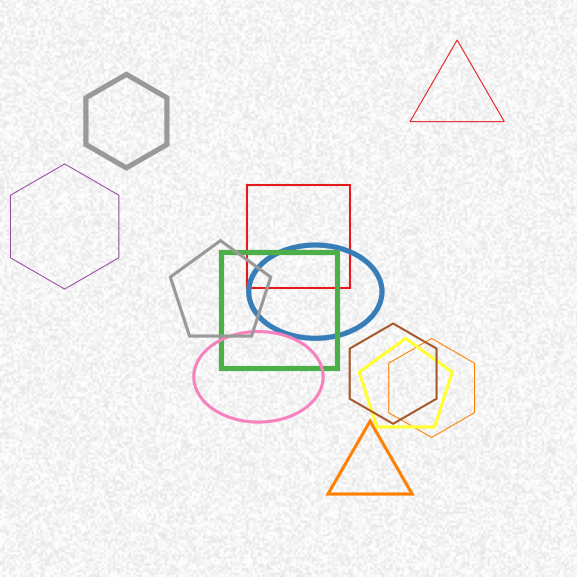[{"shape": "square", "thickness": 1, "radius": 0.45, "center": [0.517, 0.59]}, {"shape": "triangle", "thickness": 0.5, "radius": 0.47, "center": [0.792, 0.836]}, {"shape": "oval", "thickness": 2.5, "radius": 0.58, "center": [0.546, 0.494]}, {"shape": "square", "thickness": 2.5, "radius": 0.5, "center": [0.483, 0.462]}, {"shape": "hexagon", "thickness": 0.5, "radius": 0.54, "center": [0.112, 0.607]}, {"shape": "triangle", "thickness": 1.5, "radius": 0.42, "center": [0.641, 0.186]}, {"shape": "hexagon", "thickness": 0.5, "radius": 0.43, "center": [0.747, 0.327]}, {"shape": "pentagon", "thickness": 1.5, "radius": 0.42, "center": [0.703, 0.328]}, {"shape": "hexagon", "thickness": 1, "radius": 0.43, "center": [0.681, 0.352]}, {"shape": "oval", "thickness": 1.5, "radius": 0.56, "center": [0.448, 0.347]}, {"shape": "pentagon", "thickness": 1.5, "radius": 0.46, "center": [0.382, 0.491]}, {"shape": "hexagon", "thickness": 2.5, "radius": 0.4, "center": [0.219, 0.789]}]